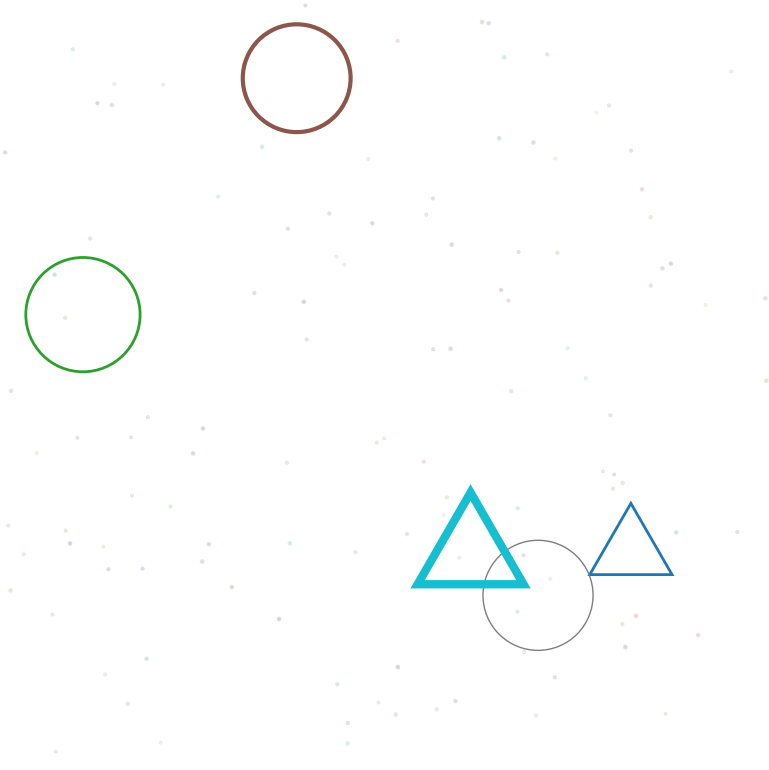[{"shape": "triangle", "thickness": 1, "radius": 0.31, "center": [0.819, 0.285]}, {"shape": "circle", "thickness": 1, "radius": 0.37, "center": [0.108, 0.591]}, {"shape": "circle", "thickness": 1.5, "radius": 0.35, "center": [0.385, 0.898]}, {"shape": "circle", "thickness": 0.5, "radius": 0.36, "center": [0.699, 0.227]}, {"shape": "triangle", "thickness": 3, "radius": 0.4, "center": [0.611, 0.281]}]